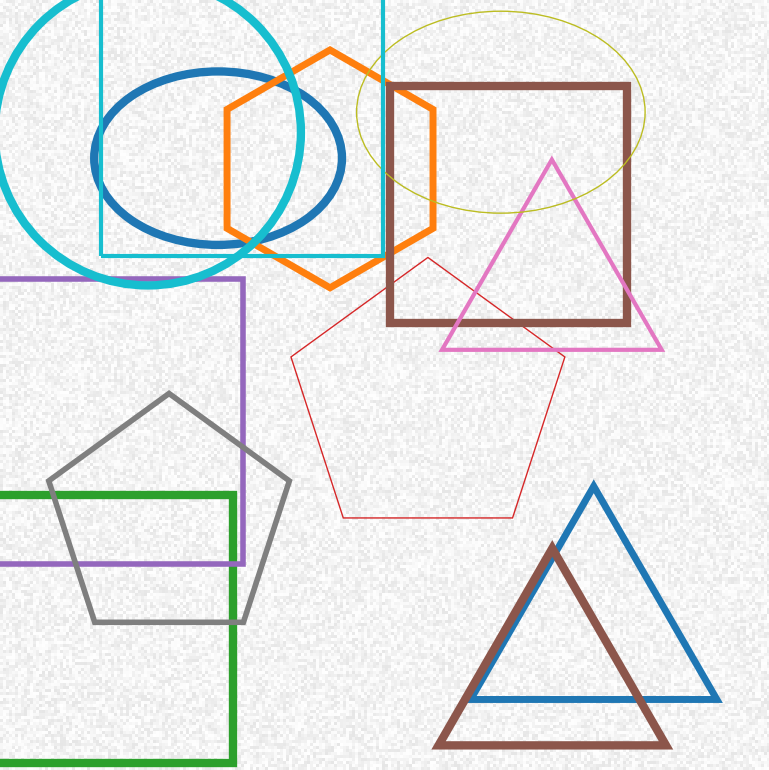[{"shape": "oval", "thickness": 3, "radius": 0.8, "center": [0.283, 0.795]}, {"shape": "triangle", "thickness": 2.5, "radius": 0.92, "center": [0.771, 0.184]}, {"shape": "hexagon", "thickness": 2.5, "radius": 0.77, "center": [0.429, 0.781]}, {"shape": "square", "thickness": 3, "radius": 0.87, "center": [0.128, 0.183]}, {"shape": "pentagon", "thickness": 0.5, "radius": 0.94, "center": [0.556, 0.479]}, {"shape": "square", "thickness": 2, "radius": 0.92, "center": [0.132, 0.452]}, {"shape": "square", "thickness": 3, "radius": 0.77, "center": [0.66, 0.735]}, {"shape": "triangle", "thickness": 3, "radius": 0.85, "center": [0.717, 0.117]}, {"shape": "triangle", "thickness": 1.5, "radius": 0.82, "center": [0.717, 0.628]}, {"shape": "pentagon", "thickness": 2, "radius": 0.82, "center": [0.22, 0.325]}, {"shape": "oval", "thickness": 0.5, "radius": 0.94, "center": [0.65, 0.854]}, {"shape": "circle", "thickness": 3, "radius": 0.99, "center": [0.192, 0.828]}, {"shape": "square", "thickness": 1.5, "radius": 0.92, "center": [0.314, 0.851]}]